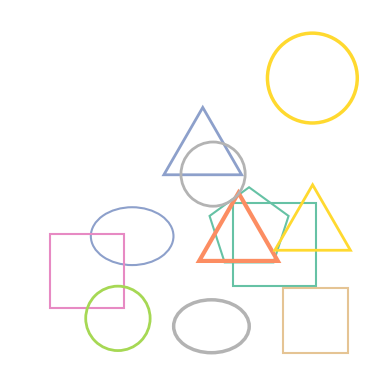[{"shape": "pentagon", "thickness": 1.5, "radius": 0.54, "center": [0.647, 0.406]}, {"shape": "square", "thickness": 1.5, "radius": 0.54, "center": [0.713, 0.366]}, {"shape": "triangle", "thickness": 3, "radius": 0.59, "center": [0.619, 0.381]}, {"shape": "triangle", "thickness": 2, "radius": 0.58, "center": [0.527, 0.604]}, {"shape": "oval", "thickness": 1.5, "radius": 0.54, "center": [0.343, 0.387]}, {"shape": "square", "thickness": 1.5, "radius": 0.48, "center": [0.226, 0.296]}, {"shape": "circle", "thickness": 2, "radius": 0.42, "center": [0.306, 0.173]}, {"shape": "circle", "thickness": 2.5, "radius": 0.58, "center": [0.811, 0.797]}, {"shape": "triangle", "thickness": 2, "radius": 0.57, "center": [0.812, 0.407]}, {"shape": "square", "thickness": 1.5, "radius": 0.42, "center": [0.82, 0.168]}, {"shape": "oval", "thickness": 2.5, "radius": 0.49, "center": [0.549, 0.153]}, {"shape": "circle", "thickness": 2, "radius": 0.42, "center": [0.553, 0.548]}]